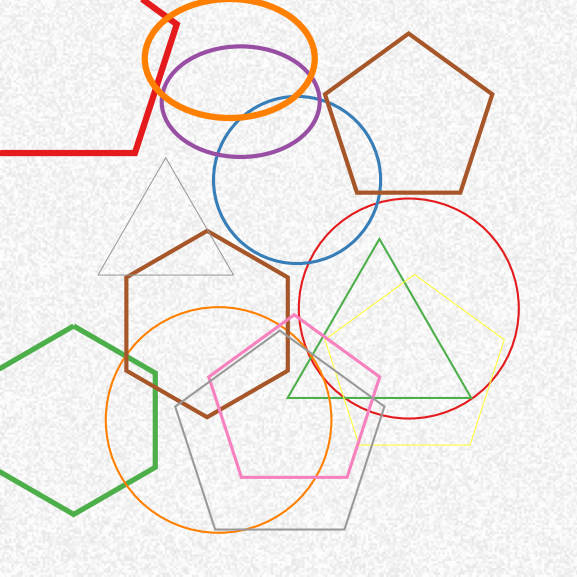[{"shape": "pentagon", "thickness": 3, "radius": 1.0, "center": [0.116, 0.895]}, {"shape": "circle", "thickness": 1, "radius": 0.95, "center": [0.708, 0.465]}, {"shape": "circle", "thickness": 1.5, "radius": 0.72, "center": [0.514, 0.687]}, {"shape": "triangle", "thickness": 1, "radius": 0.92, "center": [0.657, 0.402]}, {"shape": "hexagon", "thickness": 2.5, "radius": 0.82, "center": [0.128, 0.272]}, {"shape": "oval", "thickness": 2, "radius": 0.68, "center": [0.417, 0.823]}, {"shape": "oval", "thickness": 3, "radius": 0.74, "center": [0.398, 0.898]}, {"shape": "circle", "thickness": 1, "radius": 0.98, "center": [0.379, 0.272]}, {"shape": "pentagon", "thickness": 0.5, "radius": 0.82, "center": [0.718, 0.36]}, {"shape": "pentagon", "thickness": 2, "radius": 0.76, "center": [0.708, 0.789]}, {"shape": "hexagon", "thickness": 2, "radius": 0.81, "center": [0.359, 0.438]}, {"shape": "pentagon", "thickness": 1.5, "radius": 0.78, "center": [0.509, 0.298]}, {"shape": "pentagon", "thickness": 1, "radius": 0.95, "center": [0.485, 0.236]}, {"shape": "triangle", "thickness": 0.5, "radius": 0.68, "center": [0.287, 0.591]}]